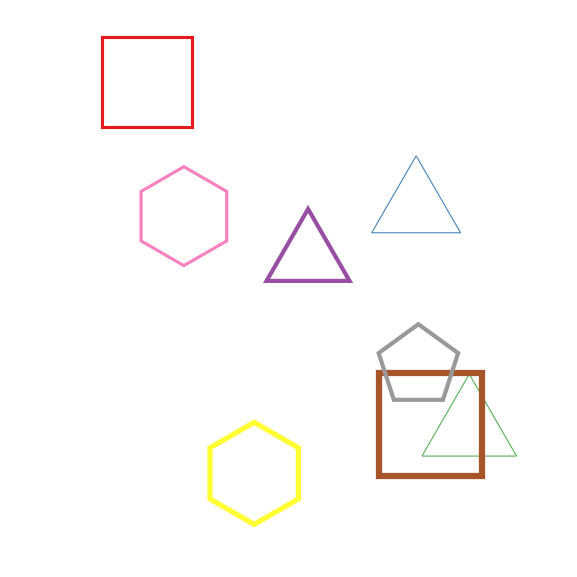[{"shape": "square", "thickness": 1.5, "radius": 0.39, "center": [0.254, 0.857]}, {"shape": "triangle", "thickness": 0.5, "radius": 0.44, "center": [0.721, 0.64]}, {"shape": "triangle", "thickness": 0.5, "radius": 0.47, "center": [0.813, 0.257]}, {"shape": "triangle", "thickness": 2, "radius": 0.41, "center": [0.533, 0.554]}, {"shape": "hexagon", "thickness": 2.5, "radius": 0.44, "center": [0.44, 0.179]}, {"shape": "square", "thickness": 3, "radius": 0.45, "center": [0.745, 0.264]}, {"shape": "hexagon", "thickness": 1.5, "radius": 0.43, "center": [0.318, 0.625]}, {"shape": "pentagon", "thickness": 2, "radius": 0.36, "center": [0.724, 0.365]}]